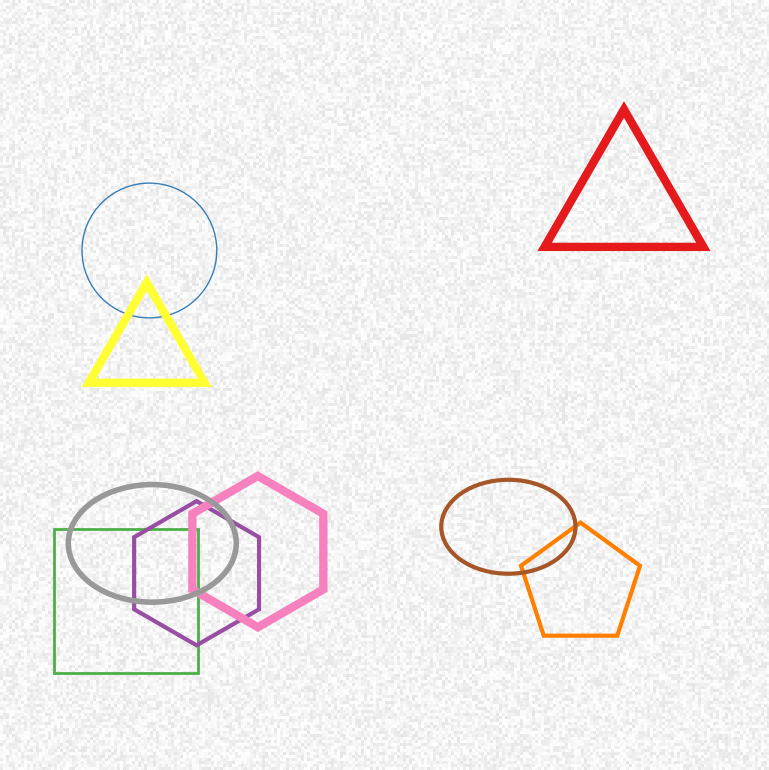[{"shape": "triangle", "thickness": 3, "radius": 0.6, "center": [0.81, 0.739]}, {"shape": "circle", "thickness": 0.5, "radius": 0.44, "center": [0.194, 0.675]}, {"shape": "square", "thickness": 1, "radius": 0.47, "center": [0.164, 0.219]}, {"shape": "hexagon", "thickness": 1.5, "radius": 0.47, "center": [0.255, 0.256]}, {"shape": "pentagon", "thickness": 1.5, "radius": 0.41, "center": [0.754, 0.24]}, {"shape": "triangle", "thickness": 3, "radius": 0.43, "center": [0.191, 0.546]}, {"shape": "oval", "thickness": 1.5, "radius": 0.44, "center": [0.66, 0.316]}, {"shape": "hexagon", "thickness": 3, "radius": 0.49, "center": [0.335, 0.284]}, {"shape": "oval", "thickness": 2, "radius": 0.55, "center": [0.198, 0.294]}]